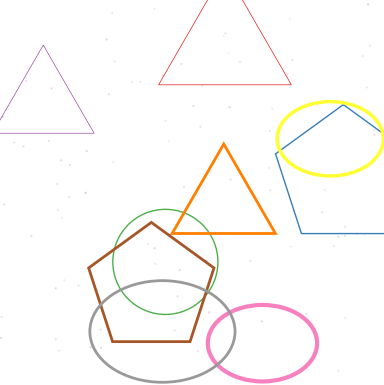[{"shape": "triangle", "thickness": 0.5, "radius": 1.0, "center": [0.584, 0.879]}, {"shape": "pentagon", "thickness": 1, "radius": 0.93, "center": [0.892, 0.543]}, {"shape": "circle", "thickness": 1, "radius": 0.68, "center": [0.43, 0.32]}, {"shape": "triangle", "thickness": 0.5, "radius": 0.76, "center": [0.112, 0.73]}, {"shape": "triangle", "thickness": 2, "radius": 0.77, "center": [0.581, 0.471]}, {"shape": "oval", "thickness": 2.5, "radius": 0.69, "center": [0.858, 0.64]}, {"shape": "pentagon", "thickness": 2, "radius": 0.86, "center": [0.393, 0.251]}, {"shape": "oval", "thickness": 3, "radius": 0.71, "center": [0.682, 0.109]}, {"shape": "oval", "thickness": 2, "radius": 0.94, "center": [0.422, 0.139]}]